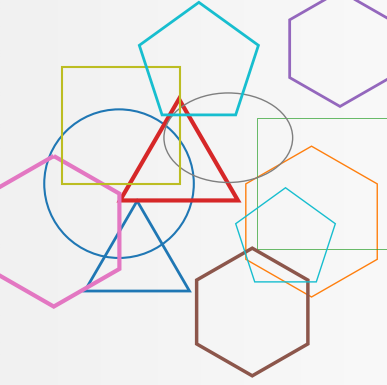[{"shape": "triangle", "thickness": 2, "radius": 0.78, "center": [0.354, 0.322]}, {"shape": "circle", "thickness": 1.5, "radius": 0.96, "center": [0.307, 0.523]}, {"shape": "hexagon", "thickness": 1, "radius": 0.98, "center": [0.804, 0.424]}, {"shape": "square", "thickness": 0.5, "radius": 0.85, "center": [0.833, 0.524]}, {"shape": "triangle", "thickness": 3, "radius": 0.88, "center": [0.462, 0.567]}, {"shape": "hexagon", "thickness": 2, "radius": 0.75, "center": [0.877, 0.873]}, {"shape": "hexagon", "thickness": 2.5, "radius": 0.83, "center": [0.651, 0.19]}, {"shape": "hexagon", "thickness": 3, "radius": 0.98, "center": [0.139, 0.399]}, {"shape": "oval", "thickness": 1, "radius": 0.83, "center": [0.589, 0.642]}, {"shape": "square", "thickness": 1.5, "radius": 0.76, "center": [0.312, 0.675]}, {"shape": "pentagon", "thickness": 1, "radius": 0.68, "center": [0.737, 0.377]}, {"shape": "pentagon", "thickness": 2, "radius": 0.81, "center": [0.513, 0.832]}]